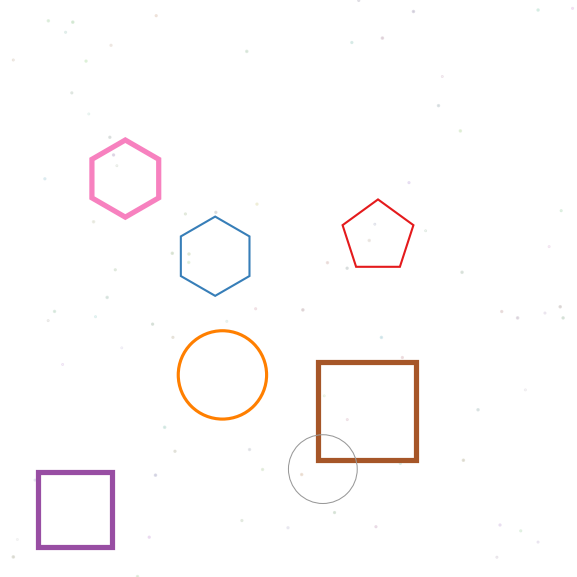[{"shape": "pentagon", "thickness": 1, "radius": 0.32, "center": [0.655, 0.589]}, {"shape": "hexagon", "thickness": 1, "radius": 0.34, "center": [0.373, 0.555]}, {"shape": "square", "thickness": 2.5, "radius": 0.32, "center": [0.13, 0.117]}, {"shape": "circle", "thickness": 1.5, "radius": 0.38, "center": [0.385, 0.35]}, {"shape": "square", "thickness": 2.5, "radius": 0.43, "center": [0.636, 0.287]}, {"shape": "hexagon", "thickness": 2.5, "radius": 0.33, "center": [0.217, 0.69]}, {"shape": "circle", "thickness": 0.5, "radius": 0.3, "center": [0.559, 0.187]}]